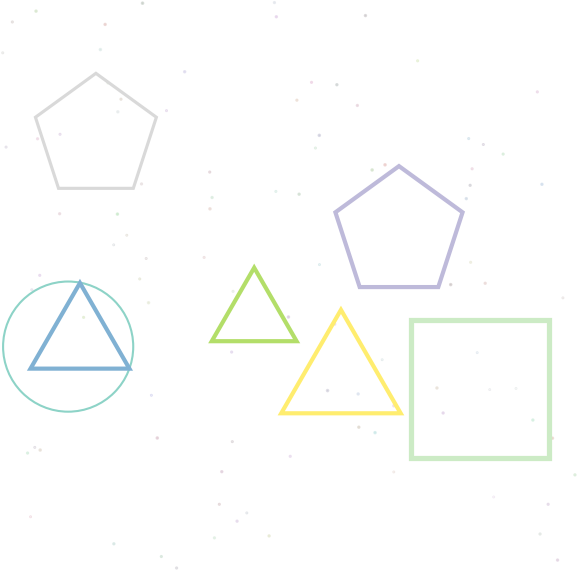[{"shape": "circle", "thickness": 1, "radius": 0.56, "center": [0.118, 0.399]}, {"shape": "pentagon", "thickness": 2, "radius": 0.58, "center": [0.691, 0.596]}, {"shape": "triangle", "thickness": 2, "radius": 0.49, "center": [0.138, 0.41]}, {"shape": "triangle", "thickness": 2, "radius": 0.42, "center": [0.44, 0.451]}, {"shape": "pentagon", "thickness": 1.5, "radius": 0.55, "center": [0.166, 0.762]}, {"shape": "square", "thickness": 2.5, "radius": 0.6, "center": [0.831, 0.325]}, {"shape": "triangle", "thickness": 2, "radius": 0.6, "center": [0.59, 0.343]}]